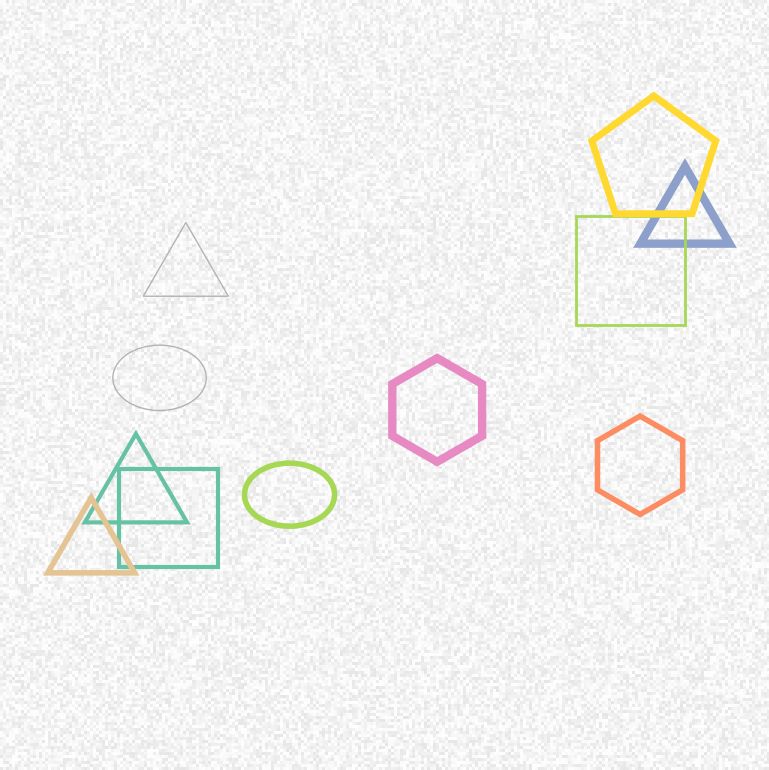[{"shape": "square", "thickness": 1.5, "radius": 0.32, "center": [0.219, 0.327]}, {"shape": "triangle", "thickness": 1.5, "radius": 0.38, "center": [0.177, 0.36]}, {"shape": "hexagon", "thickness": 2, "radius": 0.32, "center": [0.831, 0.396]}, {"shape": "triangle", "thickness": 3, "radius": 0.33, "center": [0.89, 0.717]}, {"shape": "hexagon", "thickness": 3, "radius": 0.34, "center": [0.568, 0.468]}, {"shape": "square", "thickness": 1, "radius": 0.35, "center": [0.819, 0.649]}, {"shape": "oval", "thickness": 2, "radius": 0.29, "center": [0.376, 0.358]}, {"shape": "pentagon", "thickness": 2.5, "radius": 0.42, "center": [0.849, 0.791]}, {"shape": "triangle", "thickness": 2, "radius": 0.33, "center": [0.118, 0.289]}, {"shape": "triangle", "thickness": 0.5, "radius": 0.32, "center": [0.241, 0.647]}, {"shape": "oval", "thickness": 0.5, "radius": 0.3, "center": [0.207, 0.509]}]